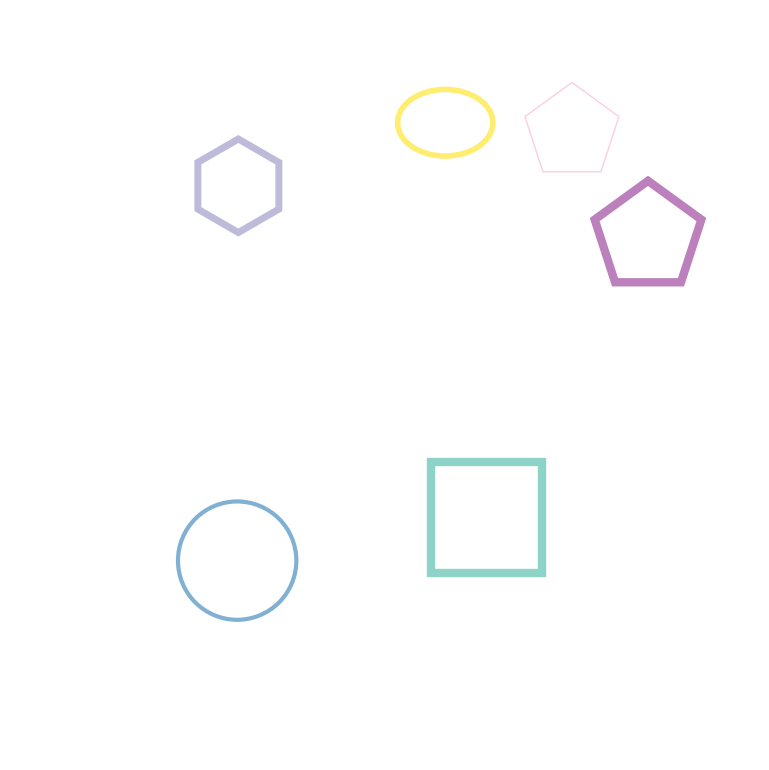[{"shape": "square", "thickness": 3, "radius": 0.36, "center": [0.632, 0.328]}, {"shape": "hexagon", "thickness": 2.5, "radius": 0.3, "center": [0.31, 0.759]}, {"shape": "circle", "thickness": 1.5, "radius": 0.38, "center": [0.308, 0.272]}, {"shape": "pentagon", "thickness": 0.5, "radius": 0.32, "center": [0.743, 0.829]}, {"shape": "pentagon", "thickness": 3, "radius": 0.36, "center": [0.842, 0.692]}, {"shape": "oval", "thickness": 2, "radius": 0.31, "center": [0.578, 0.841]}]